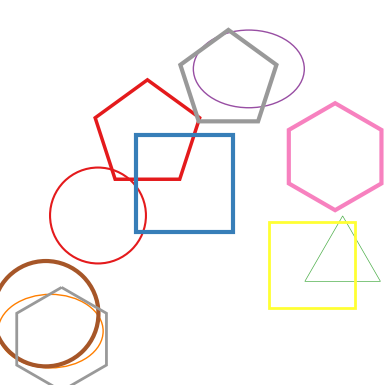[{"shape": "pentagon", "thickness": 2.5, "radius": 0.71, "center": [0.383, 0.65]}, {"shape": "circle", "thickness": 1.5, "radius": 0.62, "center": [0.255, 0.44]}, {"shape": "square", "thickness": 3, "radius": 0.63, "center": [0.479, 0.523]}, {"shape": "triangle", "thickness": 0.5, "radius": 0.57, "center": [0.89, 0.326]}, {"shape": "oval", "thickness": 1, "radius": 0.72, "center": [0.646, 0.821]}, {"shape": "oval", "thickness": 1, "radius": 0.68, "center": [0.131, 0.14]}, {"shape": "square", "thickness": 2, "radius": 0.56, "center": [0.81, 0.311]}, {"shape": "circle", "thickness": 3, "radius": 0.68, "center": [0.119, 0.185]}, {"shape": "hexagon", "thickness": 3, "radius": 0.69, "center": [0.87, 0.593]}, {"shape": "hexagon", "thickness": 2, "radius": 0.67, "center": [0.16, 0.119]}, {"shape": "pentagon", "thickness": 3, "radius": 0.66, "center": [0.593, 0.791]}]